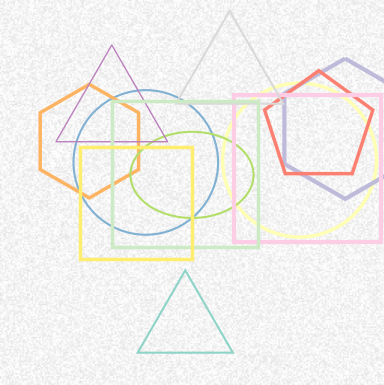[{"shape": "triangle", "thickness": 1.5, "radius": 0.71, "center": [0.481, 0.155]}, {"shape": "circle", "thickness": 2.5, "radius": 1.0, "center": [0.778, 0.584]}, {"shape": "hexagon", "thickness": 3, "radius": 0.91, "center": [0.897, 0.666]}, {"shape": "pentagon", "thickness": 2.5, "radius": 0.74, "center": [0.828, 0.669]}, {"shape": "circle", "thickness": 1.5, "radius": 0.94, "center": [0.379, 0.578]}, {"shape": "hexagon", "thickness": 2.5, "radius": 0.74, "center": [0.232, 0.633]}, {"shape": "oval", "thickness": 1.5, "radius": 0.8, "center": [0.499, 0.546]}, {"shape": "square", "thickness": 3, "radius": 0.96, "center": [0.798, 0.562]}, {"shape": "triangle", "thickness": 1.5, "radius": 0.8, "center": [0.596, 0.811]}, {"shape": "triangle", "thickness": 1, "radius": 0.84, "center": [0.29, 0.716]}, {"shape": "square", "thickness": 2.5, "radius": 0.95, "center": [0.481, 0.547]}, {"shape": "square", "thickness": 2.5, "radius": 0.73, "center": [0.353, 0.472]}]